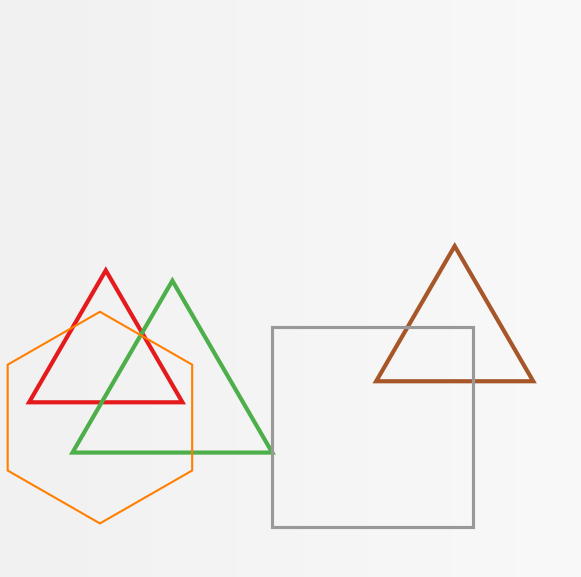[{"shape": "triangle", "thickness": 2, "radius": 0.76, "center": [0.182, 0.379]}, {"shape": "triangle", "thickness": 2, "radius": 0.99, "center": [0.297, 0.315]}, {"shape": "hexagon", "thickness": 1, "radius": 0.92, "center": [0.172, 0.276]}, {"shape": "triangle", "thickness": 2, "radius": 0.78, "center": [0.782, 0.417]}, {"shape": "square", "thickness": 1.5, "radius": 0.87, "center": [0.641, 0.259]}]